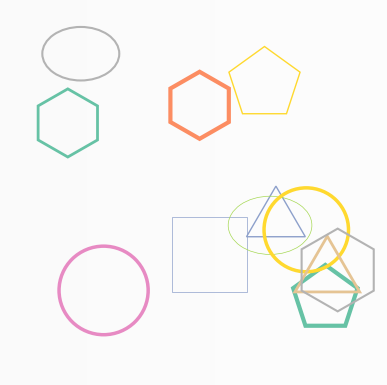[{"shape": "hexagon", "thickness": 2, "radius": 0.44, "center": [0.175, 0.681]}, {"shape": "pentagon", "thickness": 3, "radius": 0.44, "center": [0.84, 0.225]}, {"shape": "hexagon", "thickness": 3, "radius": 0.44, "center": [0.515, 0.727]}, {"shape": "square", "thickness": 0.5, "radius": 0.48, "center": [0.54, 0.339]}, {"shape": "triangle", "thickness": 1, "radius": 0.44, "center": [0.712, 0.429]}, {"shape": "circle", "thickness": 2.5, "radius": 0.57, "center": [0.267, 0.246]}, {"shape": "oval", "thickness": 0.5, "radius": 0.54, "center": [0.697, 0.415]}, {"shape": "circle", "thickness": 2.5, "radius": 0.54, "center": [0.79, 0.403]}, {"shape": "pentagon", "thickness": 1, "radius": 0.48, "center": [0.683, 0.783]}, {"shape": "triangle", "thickness": 2, "radius": 0.48, "center": [0.845, 0.29]}, {"shape": "hexagon", "thickness": 1.5, "radius": 0.54, "center": [0.871, 0.299]}, {"shape": "oval", "thickness": 1.5, "radius": 0.5, "center": [0.209, 0.86]}]